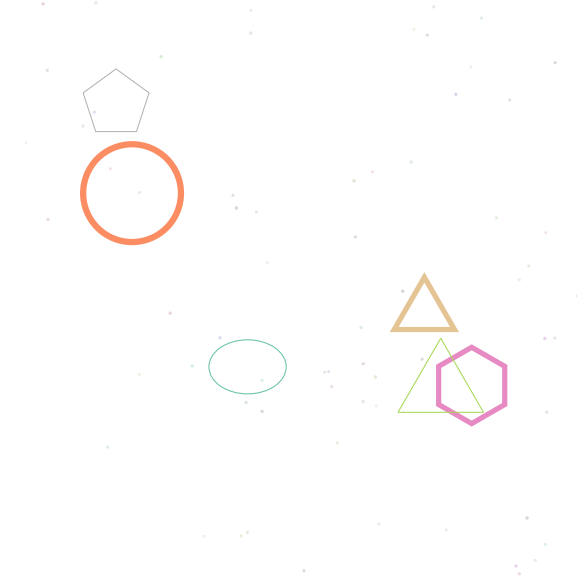[{"shape": "oval", "thickness": 0.5, "radius": 0.33, "center": [0.429, 0.364]}, {"shape": "circle", "thickness": 3, "radius": 0.42, "center": [0.229, 0.665]}, {"shape": "hexagon", "thickness": 2.5, "radius": 0.33, "center": [0.817, 0.332]}, {"shape": "triangle", "thickness": 0.5, "radius": 0.43, "center": [0.763, 0.328]}, {"shape": "triangle", "thickness": 2.5, "radius": 0.3, "center": [0.735, 0.459]}, {"shape": "pentagon", "thickness": 0.5, "radius": 0.3, "center": [0.201, 0.82]}]